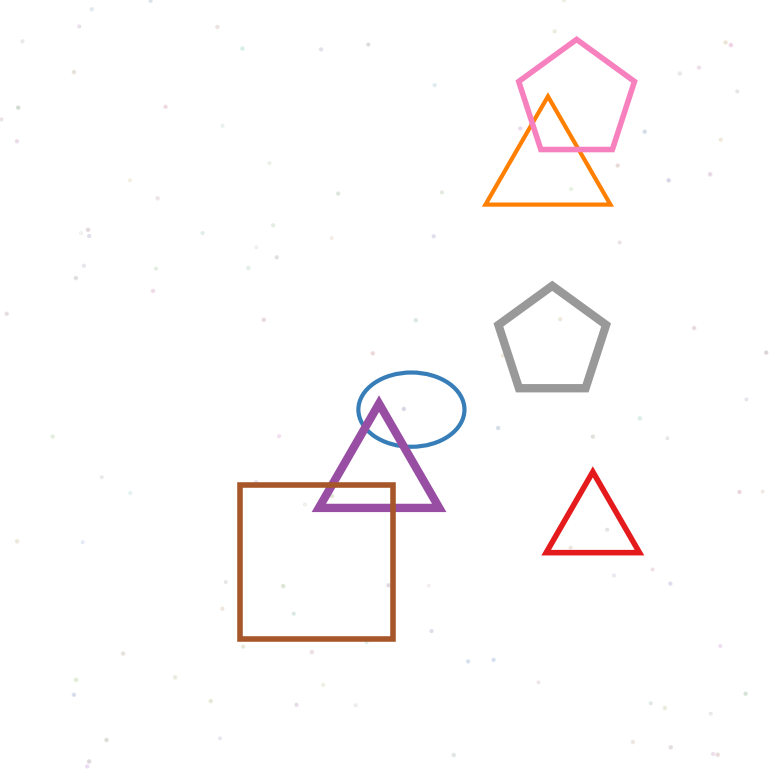[{"shape": "triangle", "thickness": 2, "radius": 0.35, "center": [0.77, 0.317]}, {"shape": "oval", "thickness": 1.5, "radius": 0.34, "center": [0.534, 0.468]}, {"shape": "triangle", "thickness": 3, "radius": 0.45, "center": [0.492, 0.386]}, {"shape": "triangle", "thickness": 1.5, "radius": 0.47, "center": [0.712, 0.781]}, {"shape": "square", "thickness": 2, "radius": 0.5, "center": [0.411, 0.27]}, {"shape": "pentagon", "thickness": 2, "radius": 0.4, "center": [0.749, 0.87]}, {"shape": "pentagon", "thickness": 3, "radius": 0.37, "center": [0.717, 0.555]}]